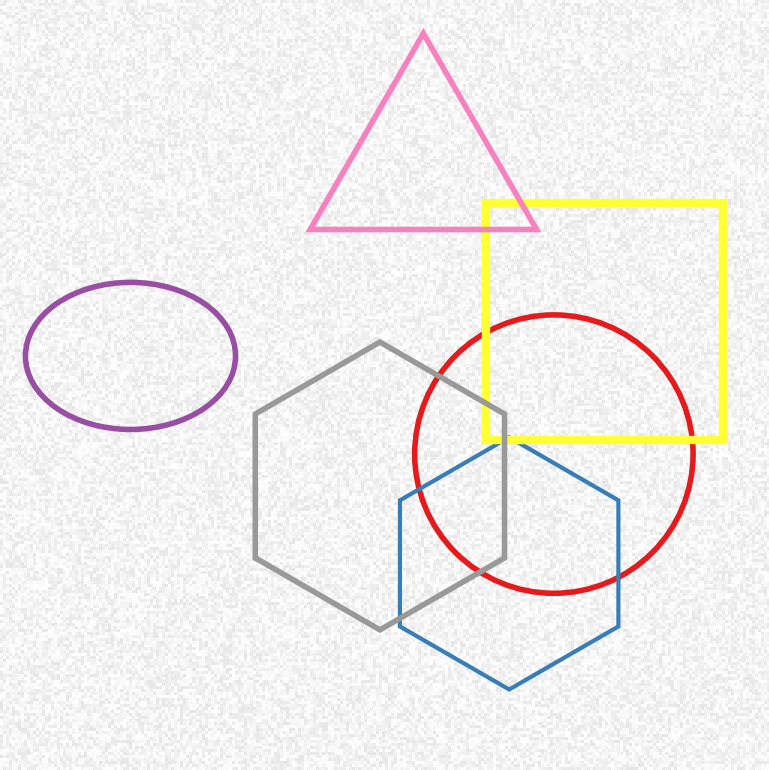[{"shape": "circle", "thickness": 2, "radius": 0.9, "center": [0.719, 0.41]}, {"shape": "hexagon", "thickness": 1.5, "radius": 0.82, "center": [0.661, 0.268]}, {"shape": "oval", "thickness": 2, "radius": 0.68, "center": [0.169, 0.538]}, {"shape": "square", "thickness": 3, "radius": 0.77, "center": [0.785, 0.583]}, {"shape": "triangle", "thickness": 2, "radius": 0.85, "center": [0.55, 0.787]}, {"shape": "hexagon", "thickness": 2, "radius": 0.93, "center": [0.493, 0.369]}]